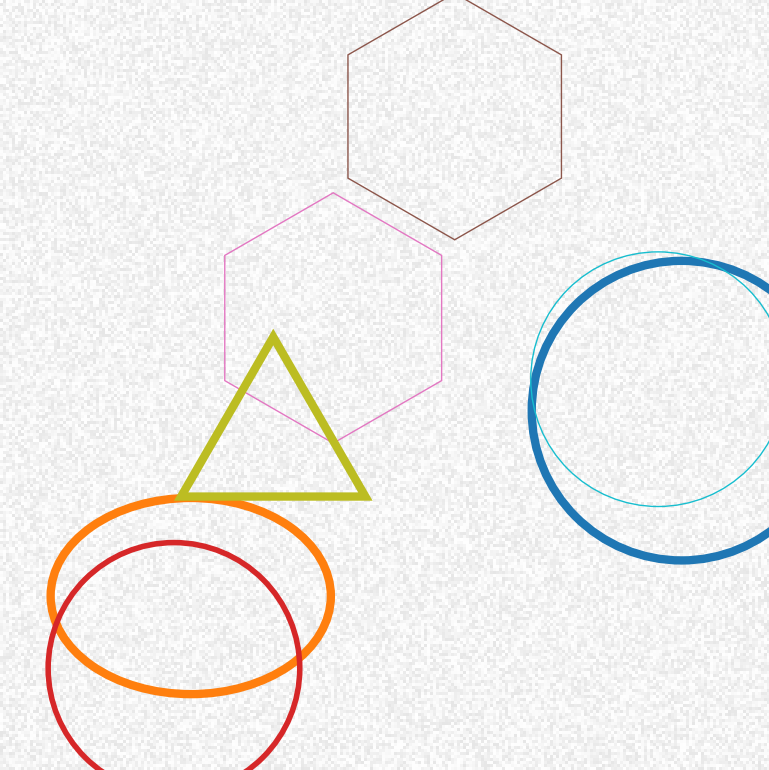[{"shape": "circle", "thickness": 3, "radius": 0.97, "center": [0.885, 0.467]}, {"shape": "oval", "thickness": 3, "radius": 0.91, "center": [0.248, 0.226]}, {"shape": "circle", "thickness": 2, "radius": 0.82, "center": [0.226, 0.132]}, {"shape": "hexagon", "thickness": 0.5, "radius": 0.8, "center": [0.591, 0.849]}, {"shape": "hexagon", "thickness": 0.5, "radius": 0.81, "center": [0.433, 0.587]}, {"shape": "triangle", "thickness": 3, "radius": 0.69, "center": [0.355, 0.424]}, {"shape": "circle", "thickness": 0.5, "radius": 0.83, "center": [0.855, 0.508]}]